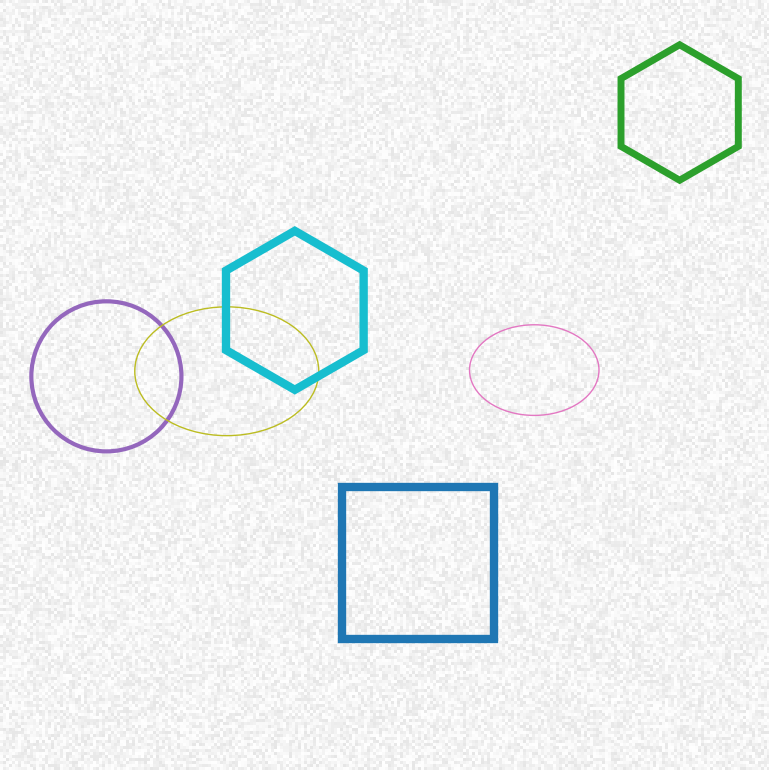[{"shape": "square", "thickness": 3, "radius": 0.49, "center": [0.543, 0.269]}, {"shape": "hexagon", "thickness": 2.5, "radius": 0.44, "center": [0.883, 0.854]}, {"shape": "circle", "thickness": 1.5, "radius": 0.49, "center": [0.138, 0.511]}, {"shape": "oval", "thickness": 0.5, "radius": 0.42, "center": [0.694, 0.519]}, {"shape": "oval", "thickness": 0.5, "radius": 0.6, "center": [0.295, 0.518]}, {"shape": "hexagon", "thickness": 3, "radius": 0.52, "center": [0.383, 0.597]}]